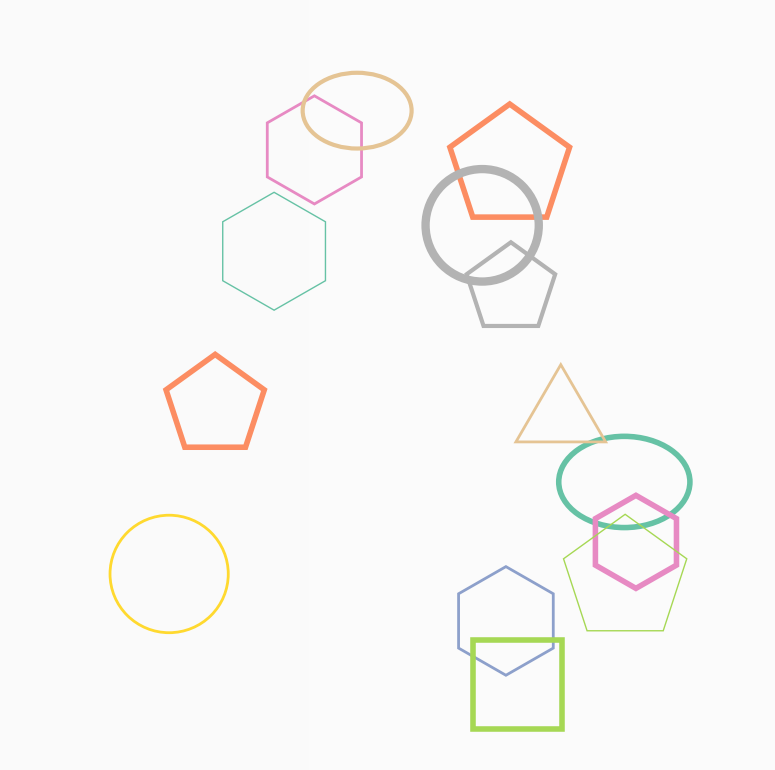[{"shape": "oval", "thickness": 2, "radius": 0.42, "center": [0.806, 0.374]}, {"shape": "hexagon", "thickness": 0.5, "radius": 0.38, "center": [0.354, 0.674]}, {"shape": "pentagon", "thickness": 2, "radius": 0.33, "center": [0.278, 0.473]}, {"shape": "pentagon", "thickness": 2, "radius": 0.41, "center": [0.658, 0.784]}, {"shape": "hexagon", "thickness": 1, "radius": 0.35, "center": [0.653, 0.194]}, {"shape": "hexagon", "thickness": 2, "radius": 0.3, "center": [0.821, 0.296]}, {"shape": "hexagon", "thickness": 1, "radius": 0.35, "center": [0.406, 0.805]}, {"shape": "pentagon", "thickness": 0.5, "radius": 0.42, "center": [0.807, 0.248]}, {"shape": "square", "thickness": 2, "radius": 0.29, "center": [0.667, 0.111]}, {"shape": "circle", "thickness": 1, "radius": 0.38, "center": [0.218, 0.255]}, {"shape": "triangle", "thickness": 1, "radius": 0.33, "center": [0.724, 0.46]}, {"shape": "oval", "thickness": 1.5, "radius": 0.35, "center": [0.461, 0.856]}, {"shape": "pentagon", "thickness": 1.5, "radius": 0.3, "center": [0.659, 0.625]}, {"shape": "circle", "thickness": 3, "radius": 0.37, "center": [0.622, 0.707]}]